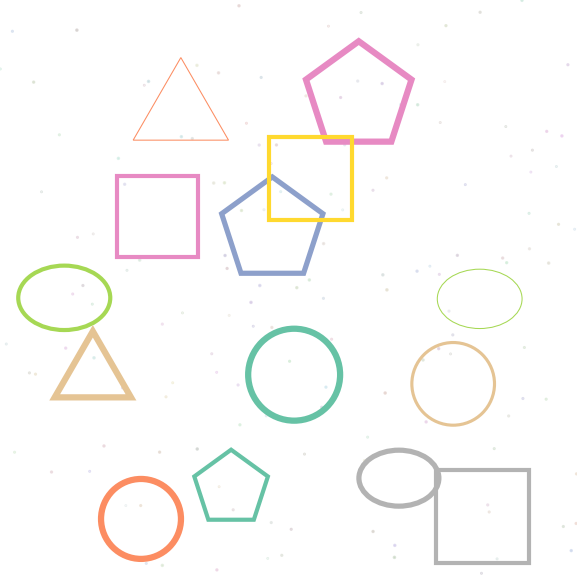[{"shape": "circle", "thickness": 3, "radius": 0.4, "center": [0.509, 0.35]}, {"shape": "pentagon", "thickness": 2, "radius": 0.34, "center": [0.4, 0.153]}, {"shape": "triangle", "thickness": 0.5, "radius": 0.48, "center": [0.313, 0.804]}, {"shape": "circle", "thickness": 3, "radius": 0.35, "center": [0.244, 0.101]}, {"shape": "pentagon", "thickness": 2.5, "radius": 0.46, "center": [0.472, 0.601]}, {"shape": "square", "thickness": 2, "radius": 0.35, "center": [0.273, 0.625]}, {"shape": "pentagon", "thickness": 3, "radius": 0.48, "center": [0.621, 0.832]}, {"shape": "oval", "thickness": 0.5, "radius": 0.37, "center": [0.831, 0.482]}, {"shape": "oval", "thickness": 2, "radius": 0.4, "center": [0.111, 0.483]}, {"shape": "square", "thickness": 2, "radius": 0.36, "center": [0.537, 0.691]}, {"shape": "circle", "thickness": 1.5, "radius": 0.36, "center": [0.785, 0.334]}, {"shape": "triangle", "thickness": 3, "radius": 0.38, "center": [0.161, 0.349]}, {"shape": "square", "thickness": 2, "radius": 0.4, "center": [0.835, 0.104]}, {"shape": "oval", "thickness": 2.5, "radius": 0.35, "center": [0.691, 0.171]}]